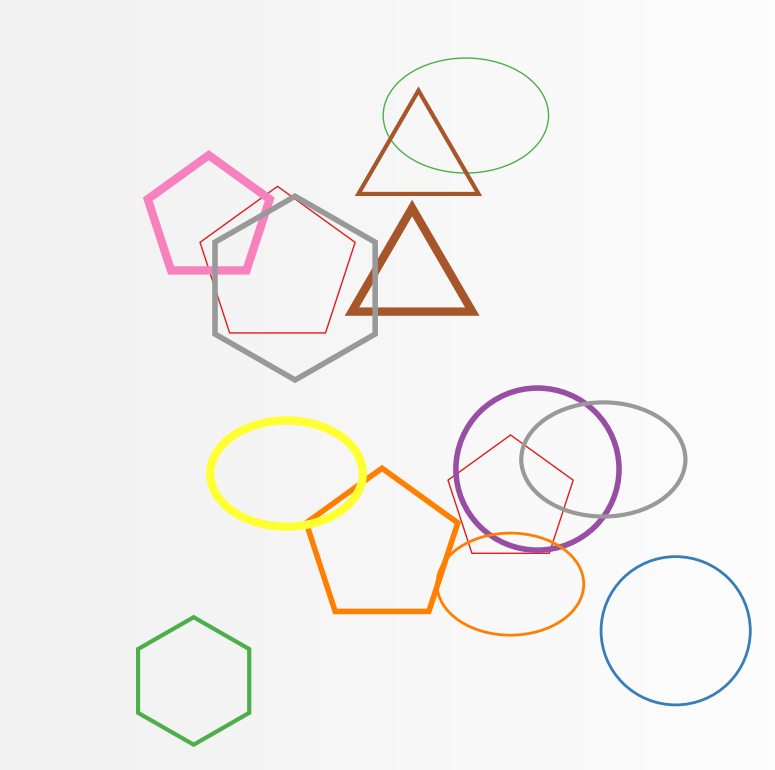[{"shape": "pentagon", "thickness": 0.5, "radius": 0.53, "center": [0.358, 0.653]}, {"shape": "pentagon", "thickness": 0.5, "radius": 0.42, "center": [0.659, 0.35]}, {"shape": "circle", "thickness": 1, "radius": 0.48, "center": [0.872, 0.181]}, {"shape": "hexagon", "thickness": 1.5, "radius": 0.41, "center": [0.25, 0.116]}, {"shape": "oval", "thickness": 0.5, "radius": 0.53, "center": [0.601, 0.85]}, {"shape": "circle", "thickness": 2, "radius": 0.53, "center": [0.694, 0.391]}, {"shape": "oval", "thickness": 1, "radius": 0.47, "center": [0.659, 0.241]}, {"shape": "pentagon", "thickness": 2, "radius": 0.51, "center": [0.493, 0.289]}, {"shape": "oval", "thickness": 3, "radius": 0.49, "center": [0.37, 0.385]}, {"shape": "triangle", "thickness": 3, "radius": 0.45, "center": [0.532, 0.64]}, {"shape": "triangle", "thickness": 1.5, "radius": 0.45, "center": [0.54, 0.793]}, {"shape": "pentagon", "thickness": 3, "radius": 0.41, "center": [0.269, 0.716]}, {"shape": "hexagon", "thickness": 2, "radius": 0.6, "center": [0.381, 0.626]}, {"shape": "oval", "thickness": 1.5, "radius": 0.53, "center": [0.778, 0.403]}]